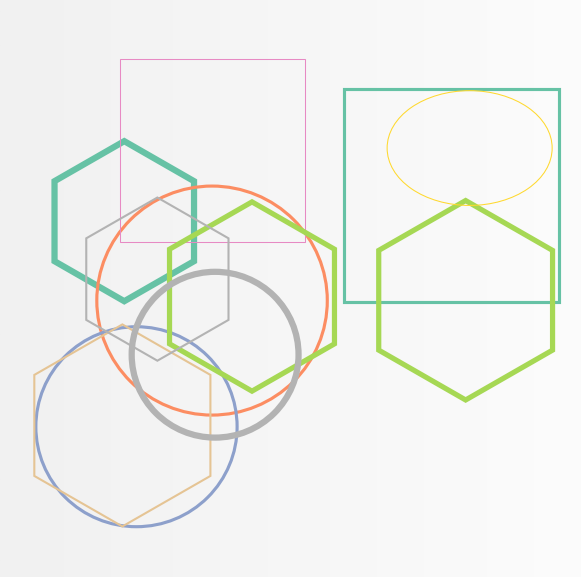[{"shape": "hexagon", "thickness": 3, "radius": 0.69, "center": [0.214, 0.616]}, {"shape": "square", "thickness": 1.5, "radius": 0.92, "center": [0.777, 0.661]}, {"shape": "circle", "thickness": 1.5, "radius": 0.99, "center": [0.365, 0.479]}, {"shape": "circle", "thickness": 1.5, "radius": 0.87, "center": [0.235, 0.26]}, {"shape": "square", "thickness": 0.5, "radius": 0.79, "center": [0.366, 0.738]}, {"shape": "hexagon", "thickness": 2.5, "radius": 0.82, "center": [0.434, 0.486]}, {"shape": "hexagon", "thickness": 2.5, "radius": 0.86, "center": [0.801, 0.479]}, {"shape": "oval", "thickness": 0.5, "radius": 0.71, "center": [0.808, 0.743]}, {"shape": "hexagon", "thickness": 1, "radius": 0.87, "center": [0.211, 0.262]}, {"shape": "hexagon", "thickness": 1, "radius": 0.71, "center": [0.271, 0.516]}, {"shape": "circle", "thickness": 3, "radius": 0.72, "center": [0.37, 0.385]}]